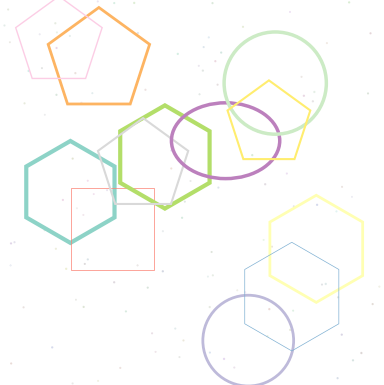[{"shape": "hexagon", "thickness": 3, "radius": 0.66, "center": [0.183, 0.501]}, {"shape": "hexagon", "thickness": 2, "radius": 0.7, "center": [0.821, 0.354]}, {"shape": "circle", "thickness": 2, "radius": 0.59, "center": [0.645, 0.115]}, {"shape": "square", "thickness": 0.5, "radius": 0.53, "center": [0.292, 0.404]}, {"shape": "hexagon", "thickness": 0.5, "radius": 0.71, "center": [0.758, 0.23]}, {"shape": "pentagon", "thickness": 2, "radius": 0.69, "center": [0.257, 0.842]}, {"shape": "hexagon", "thickness": 3, "radius": 0.67, "center": [0.428, 0.592]}, {"shape": "pentagon", "thickness": 1, "radius": 0.59, "center": [0.153, 0.892]}, {"shape": "pentagon", "thickness": 1.5, "radius": 0.62, "center": [0.372, 0.57]}, {"shape": "oval", "thickness": 2.5, "radius": 0.7, "center": [0.586, 0.635]}, {"shape": "circle", "thickness": 2.5, "radius": 0.66, "center": [0.715, 0.784]}, {"shape": "pentagon", "thickness": 1.5, "radius": 0.57, "center": [0.698, 0.678]}]